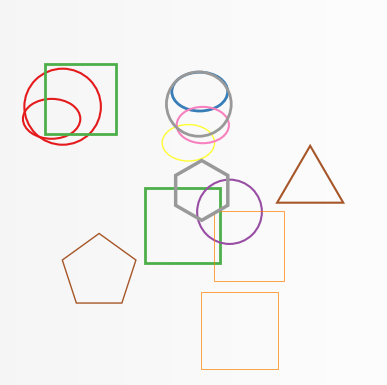[{"shape": "circle", "thickness": 1.5, "radius": 0.49, "center": [0.162, 0.723]}, {"shape": "oval", "thickness": 1.5, "radius": 0.37, "center": [0.133, 0.691]}, {"shape": "oval", "thickness": 2, "radius": 0.36, "center": [0.515, 0.762]}, {"shape": "square", "thickness": 2, "radius": 0.48, "center": [0.471, 0.415]}, {"shape": "square", "thickness": 2, "radius": 0.46, "center": [0.207, 0.743]}, {"shape": "circle", "thickness": 1.5, "radius": 0.42, "center": [0.592, 0.45]}, {"shape": "square", "thickness": 0.5, "radius": 0.5, "center": [0.618, 0.141]}, {"shape": "square", "thickness": 0.5, "radius": 0.45, "center": [0.642, 0.361]}, {"shape": "oval", "thickness": 1, "radius": 0.34, "center": [0.486, 0.629]}, {"shape": "triangle", "thickness": 1.5, "radius": 0.49, "center": [0.8, 0.523]}, {"shape": "pentagon", "thickness": 1, "radius": 0.5, "center": [0.256, 0.294]}, {"shape": "oval", "thickness": 1.5, "radius": 0.34, "center": [0.523, 0.675]}, {"shape": "circle", "thickness": 2, "radius": 0.42, "center": [0.513, 0.73]}, {"shape": "hexagon", "thickness": 2.5, "radius": 0.39, "center": [0.521, 0.505]}]